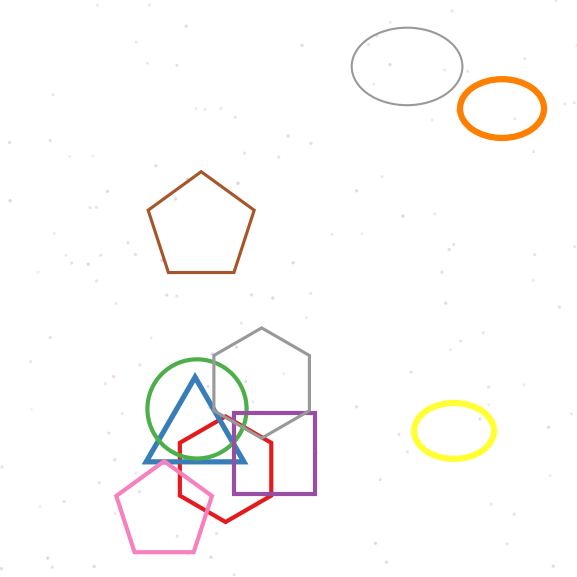[{"shape": "hexagon", "thickness": 2, "radius": 0.46, "center": [0.391, 0.187]}, {"shape": "triangle", "thickness": 2.5, "radius": 0.49, "center": [0.338, 0.248]}, {"shape": "circle", "thickness": 2, "radius": 0.43, "center": [0.341, 0.291]}, {"shape": "square", "thickness": 2, "radius": 0.35, "center": [0.475, 0.214]}, {"shape": "oval", "thickness": 3, "radius": 0.36, "center": [0.869, 0.811]}, {"shape": "oval", "thickness": 3, "radius": 0.35, "center": [0.786, 0.253]}, {"shape": "pentagon", "thickness": 1.5, "radius": 0.48, "center": [0.348, 0.605]}, {"shape": "pentagon", "thickness": 2, "radius": 0.44, "center": [0.284, 0.113]}, {"shape": "oval", "thickness": 1, "radius": 0.48, "center": [0.705, 0.884]}, {"shape": "hexagon", "thickness": 1.5, "radius": 0.48, "center": [0.453, 0.336]}]